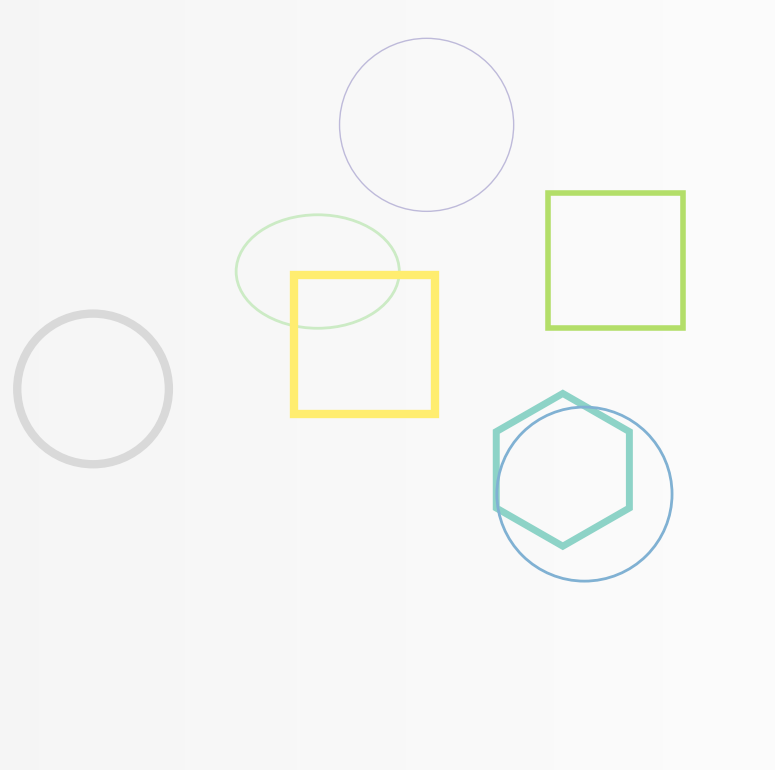[{"shape": "hexagon", "thickness": 2.5, "radius": 0.5, "center": [0.726, 0.39]}, {"shape": "circle", "thickness": 0.5, "radius": 0.56, "center": [0.55, 0.838]}, {"shape": "circle", "thickness": 1, "radius": 0.57, "center": [0.754, 0.358]}, {"shape": "square", "thickness": 2, "radius": 0.44, "center": [0.794, 0.662]}, {"shape": "circle", "thickness": 3, "radius": 0.49, "center": [0.12, 0.495]}, {"shape": "oval", "thickness": 1, "radius": 0.53, "center": [0.41, 0.647]}, {"shape": "square", "thickness": 3, "radius": 0.45, "center": [0.47, 0.553]}]